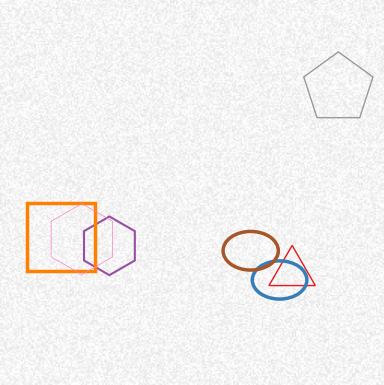[{"shape": "triangle", "thickness": 1, "radius": 0.35, "center": [0.759, 0.293]}, {"shape": "oval", "thickness": 2.5, "radius": 0.35, "center": [0.726, 0.273]}, {"shape": "hexagon", "thickness": 1.5, "radius": 0.38, "center": [0.284, 0.362]}, {"shape": "square", "thickness": 2.5, "radius": 0.44, "center": [0.159, 0.384]}, {"shape": "oval", "thickness": 2.5, "radius": 0.36, "center": [0.651, 0.349]}, {"shape": "hexagon", "thickness": 0.5, "radius": 0.46, "center": [0.213, 0.379]}, {"shape": "pentagon", "thickness": 1, "radius": 0.47, "center": [0.879, 0.771]}]